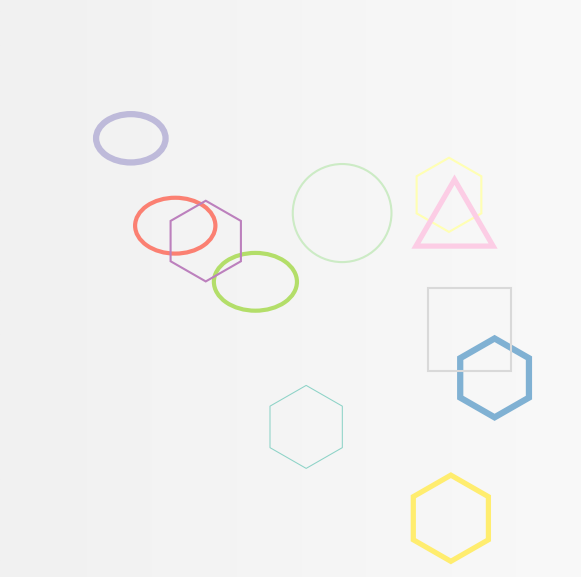[{"shape": "hexagon", "thickness": 0.5, "radius": 0.36, "center": [0.527, 0.26]}, {"shape": "hexagon", "thickness": 1, "radius": 0.32, "center": [0.772, 0.662]}, {"shape": "oval", "thickness": 3, "radius": 0.3, "center": [0.225, 0.76]}, {"shape": "oval", "thickness": 2, "radius": 0.35, "center": [0.302, 0.608]}, {"shape": "hexagon", "thickness": 3, "radius": 0.34, "center": [0.851, 0.345]}, {"shape": "oval", "thickness": 2, "radius": 0.36, "center": [0.439, 0.511]}, {"shape": "triangle", "thickness": 2.5, "radius": 0.38, "center": [0.782, 0.611]}, {"shape": "square", "thickness": 1, "radius": 0.36, "center": [0.808, 0.429]}, {"shape": "hexagon", "thickness": 1, "radius": 0.35, "center": [0.354, 0.582]}, {"shape": "circle", "thickness": 1, "radius": 0.42, "center": [0.589, 0.63]}, {"shape": "hexagon", "thickness": 2.5, "radius": 0.37, "center": [0.776, 0.102]}]